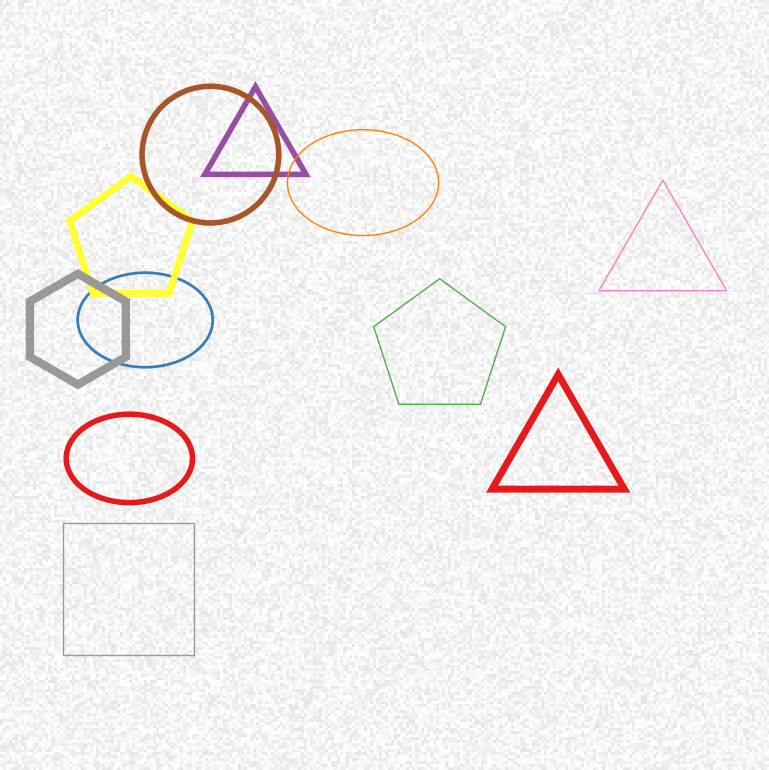[{"shape": "triangle", "thickness": 2.5, "radius": 0.5, "center": [0.725, 0.414]}, {"shape": "oval", "thickness": 2, "radius": 0.41, "center": [0.168, 0.405]}, {"shape": "oval", "thickness": 1, "radius": 0.44, "center": [0.189, 0.584]}, {"shape": "pentagon", "thickness": 0.5, "radius": 0.45, "center": [0.571, 0.548]}, {"shape": "triangle", "thickness": 2, "radius": 0.38, "center": [0.332, 0.811]}, {"shape": "oval", "thickness": 0.5, "radius": 0.49, "center": [0.471, 0.763]}, {"shape": "pentagon", "thickness": 2.5, "radius": 0.42, "center": [0.17, 0.687]}, {"shape": "circle", "thickness": 2, "radius": 0.44, "center": [0.273, 0.799]}, {"shape": "triangle", "thickness": 0.5, "radius": 0.48, "center": [0.861, 0.67]}, {"shape": "hexagon", "thickness": 3, "radius": 0.36, "center": [0.101, 0.573]}, {"shape": "square", "thickness": 0.5, "radius": 0.43, "center": [0.167, 0.235]}]